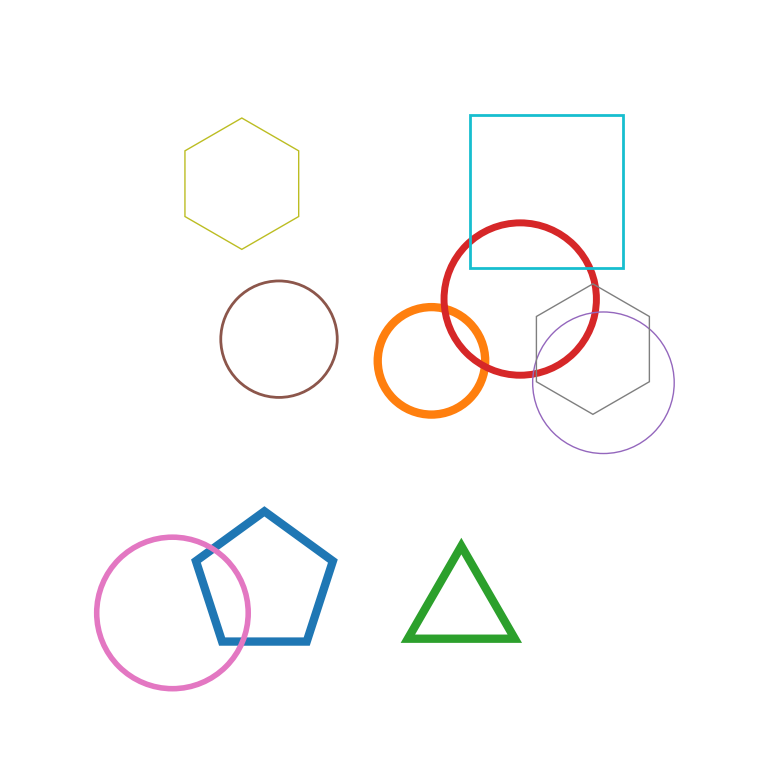[{"shape": "pentagon", "thickness": 3, "radius": 0.47, "center": [0.343, 0.242]}, {"shape": "circle", "thickness": 3, "radius": 0.35, "center": [0.56, 0.531]}, {"shape": "triangle", "thickness": 3, "radius": 0.4, "center": [0.599, 0.211]}, {"shape": "circle", "thickness": 2.5, "radius": 0.49, "center": [0.676, 0.612]}, {"shape": "circle", "thickness": 0.5, "radius": 0.46, "center": [0.784, 0.503]}, {"shape": "circle", "thickness": 1, "radius": 0.38, "center": [0.362, 0.56]}, {"shape": "circle", "thickness": 2, "radius": 0.49, "center": [0.224, 0.204]}, {"shape": "hexagon", "thickness": 0.5, "radius": 0.42, "center": [0.77, 0.547]}, {"shape": "hexagon", "thickness": 0.5, "radius": 0.43, "center": [0.314, 0.761]}, {"shape": "square", "thickness": 1, "radius": 0.5, "center": [0.71, 0.751]}]